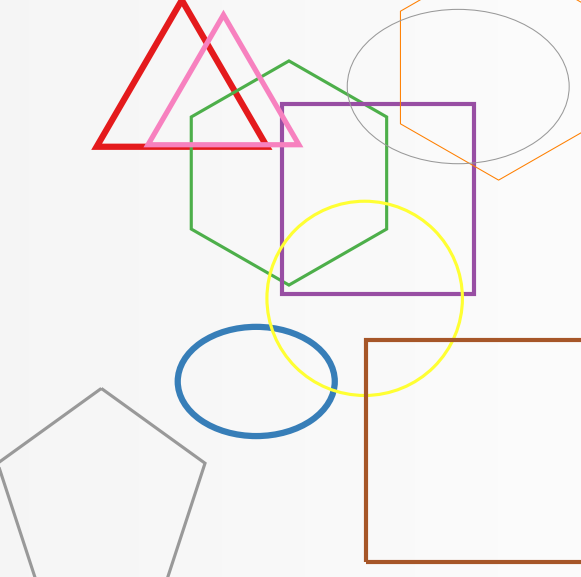[{"shape": "triangle", "thickness": 3, "radius": 0.85, "center": [0.313, 0.83]}, {"shape": "oval", "thickness": 3, "radius": 0.68, "center": [0.441, 0.339]}, {"shape": "hexagon", "thickness": 1.5, "radius": 0.97, "center": [0.497, 0.7]}, {"shape": "square", "thickness": 2, "radius": 0.82, "center": [0.65, 0.654]}, {"shape": "hexagon", "thickness": 0.5, "radius": 0.97, "center": [0.858, 0.882]}, {"shape": "circle", "thickness": 1.5, "radius": 0.84, "center": [0.627, 0.483]}, {"shape": "square", "thickness": 2, "radius": 0.96, "center": [0.822, 0.218]}, {"shape": "triangle", "thickness": 2.5, "radius": 0.75, "center": [0.384, 0.823]}, {"shape": "oval", "thickness": 0.5, "radius": 0.95, "center": [0.788, 0.849]}, {"shape": "pentagon", "thickness": 1.5, "radius": 0.94, "center": [0.174, 0.139]}]